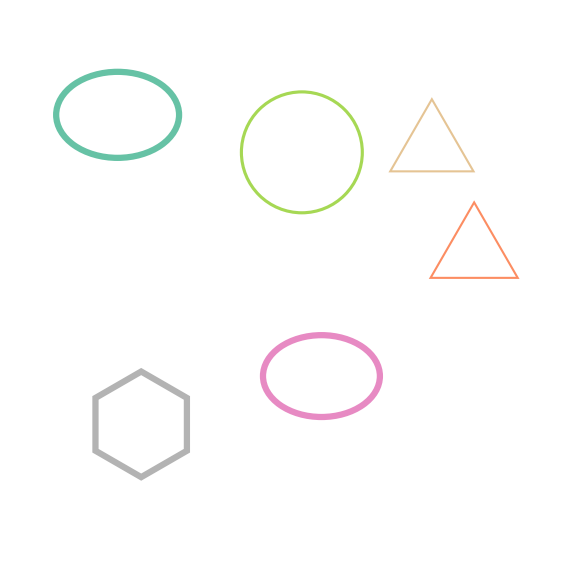[{"shape": "oval", "thickness": 3, "radius": 0.53, "center": [0.204, 0.8]}, {"shape": "triangle", "thickness": 1, "radius": 0.44, "center": [0.821, 0.562]}, {"shape": "oval", "thickness": 3, "radius": 0.51, "center": [0.557, 0.348]}, {"shape": "circle", "thickness": 1.5, "radius": 0.52, "center": [0.523, 0.735]}, {"shape": "triangle", "thickness": 1, "radius": 0.42, "center": [0.748, 0.744]}, {"shape": "hexagon", "thickness": 3, "radius": 0.46, "center": [0.244, 0.264]}]